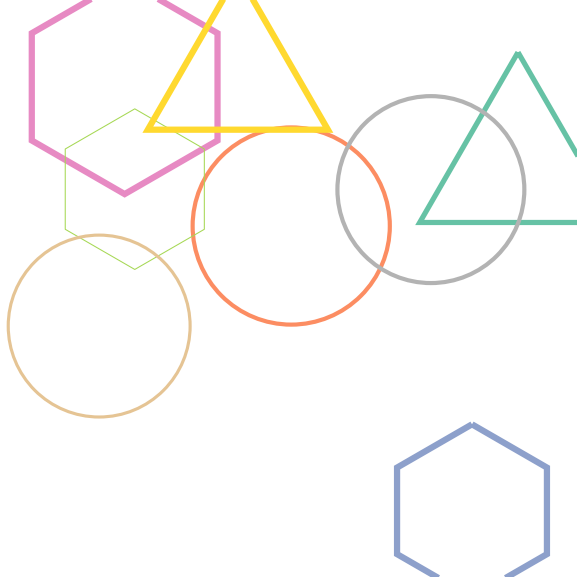[{"shape": "triangle", "thickness": 2.5, "radius": 0.98, "center": [0.897, 0.712]}, {"shape": "circle", "thickness": 2, "radius": 0.85, "center": [0.504, 0.608]}, {"shape": "hexagon", "thickness": 3, "radius": 0.75, "center": [0.817, 0.115]}, {"shape": "hexagon", "thickness": 3, "radius": 0.93, "center": [0.216, 0.849]}, {"shape": "hexagon", "thickness": 0.5, "radius": 0.7, "center": [0.233, 0.672]}, {"shape": "triangle", "thickness": 3, "radius": 0.9, "center": [0.412, 0.865]}, {"shape": "circle", "thickness": 1.5, "radius": 0.79, "center": [0.172, 0.435]}, {"shape": "circle", "thickness": 2, "radius": 0.81, "center": [0.746, 0.671]}]